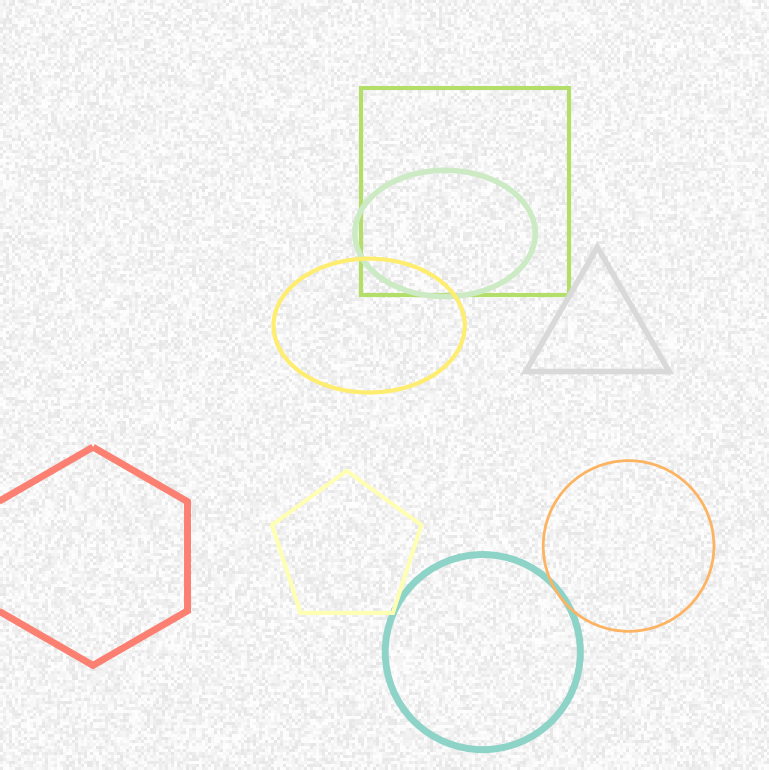[{"shape": "circle", "thickness": 2.5, "radius": 0.63, "center": [0.627, 0.153]}, {"shape": "pentagon", "thickness": 1.5, "radius": 0.51, "center": [0.45, 0.287]}, {"shape": "hexagon", "thickness": 2.5, "radius": 0.71, "center": [0.121, 0.278]}, {"shape": "circle", "thickness": 1, "radius": 0.55, "center": [0.816, 0.291]}, {"shape": "square", "thickness": 1.5, "radius": 0.67, "center": [0.604, 0.751]}, {"shape": "triangle", "thickness": 2, "radius": 0.54, "center": [0.776, 0.571]}, {"shape": "oval", "thickness": 2, "radius": 0.59, "center": [0.578, 0.697]}, {"shape": "oval", "thickness": 1.5, "radius": 0.62, "center": [0.479, 0.577]}]